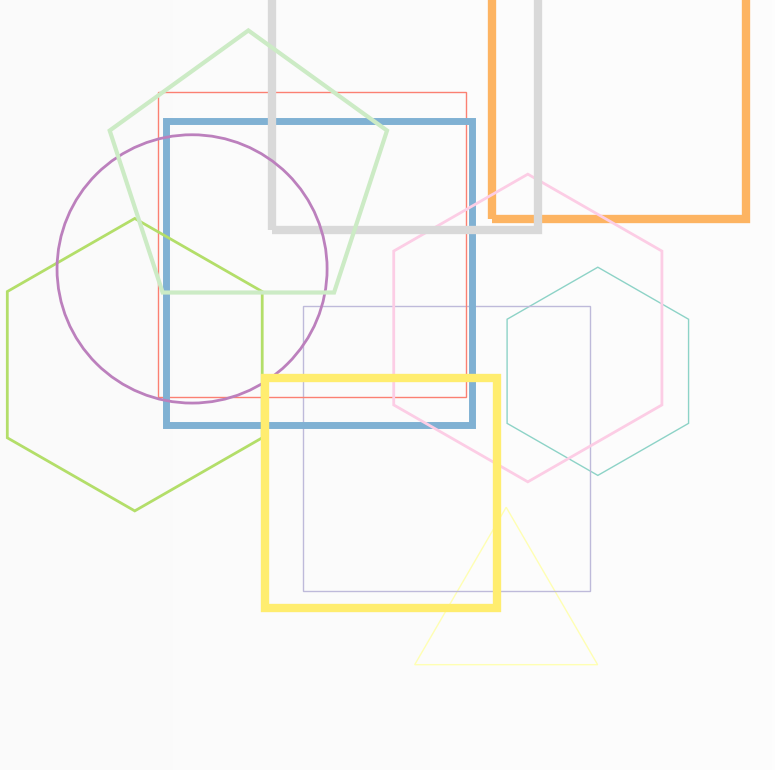[{"shape": "hexagon", "thickness": 0.5, "radius": 0.68, "center": [0.771, 0.518]}, {"shape": "triangle", "thickness": 0.5, "radius": 0.68, "center": [0.653, 0.205]}, {"shape": "square", "thickness": 0.5, "radius": 0.93, "center": [0.576, 0.418]}, {"shape": "square", "thickness": 0.5, "radius": 0.99, "center": [0.402, 0.682]}, {"shape": "square", "thickness": 2.5, "radius": 0.99, "center": [0.411, 0.645]}, {"shape": "square", "thickness": 3, "radius": 0.82, "center": [0.798, 0.88]}, {"shape": "hexagon", "thickness": 1, "radius": 0.95, "center": [0.174, 0.526]}, {"shape": "hexagon", "thickness": 1, "radius": 1.0, "center": [0.681, 0.574]}, {"shape": "square", "thickness": 3, "radius": 0.86, "center": [0.523, 0.873]}, {"shape": "circle", "thickness": 1, "radius": 0.87, "center": [0.248, 0.651]}, {"shape": "pentagon", "thickness": 1.5, "radius": 0.94, "center": [0.32, 0.772]}, {"shape": "square", "thickness": 3, "radius": 0.75, "center": [0.492, 0.36]}]